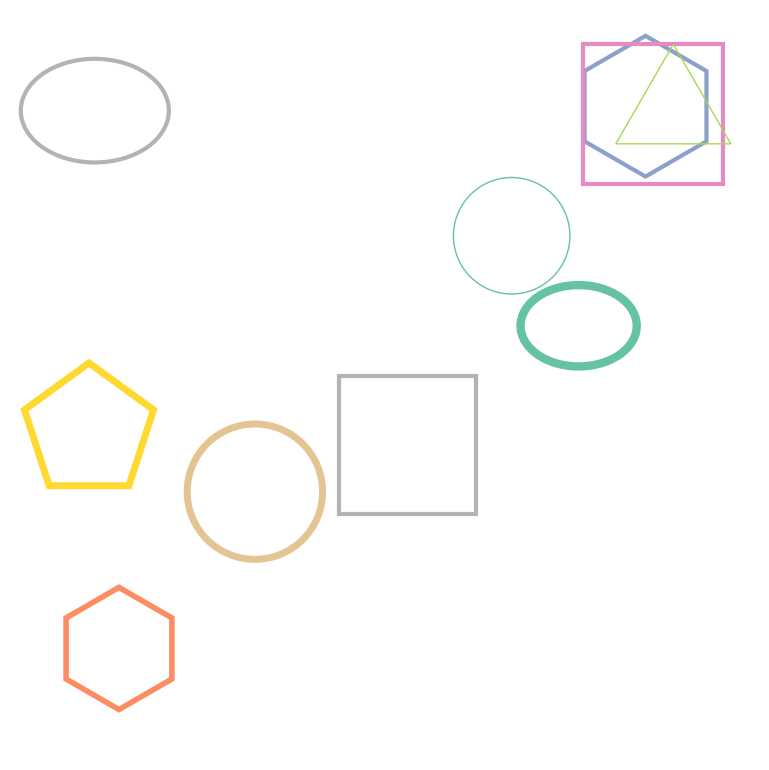[{"shape": "circle", "thickness": 0.5, "radius": 0.38, "center": [0.665, 0.694]}, {"shape": "oval", "thickness": 3, "radius": 0.38, "center": [0.751, 0.577]}, {"shape": "hexagon", "thickness": 2, "radius": 0.4, "center": [0.155, 0.158]}, {"shape": "hexagon", "thickness": 1.5, "radius": 0.46, "center": [0.838, 0.862]}, {"shape": "square", "thickness": 1.5, "radius": 0.45, "center": [0.848, 0.852]}, {"shape": "triangle", "thickness": 0.5, "radius": 0.43, "center": [0.874, 0.856]}, {"shape": "pentagon", "thickness": 2.5, "radius": 0.44, "center": [0.116, 0.441]}, {"shape": "circle", "thickness": 2.5, "radius": 0.44, "center": [0.331, 0.361]}, {"shape": "square", "thickness": 1.5, "radius": 0.45, "center": [0.529, 0.422]}, {"shape": "oval", "thickness": 1.5, "radius": 0.48, "center": [0.123, 0.856]}]